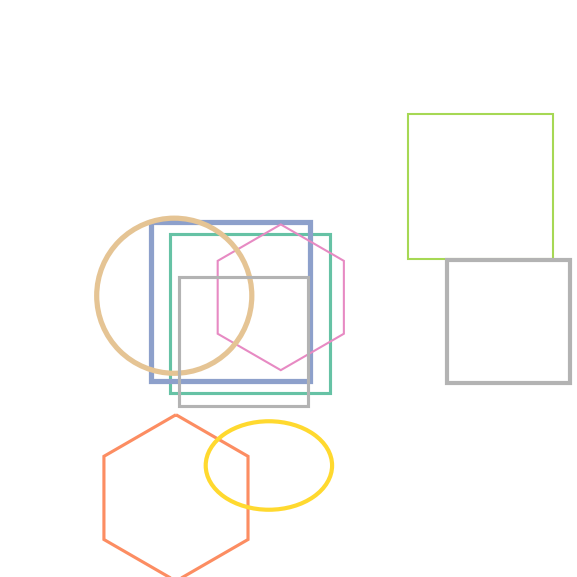[{"shape": "square", "thickness": 1.5, "radius": 0.69, "center": [0.433, 0.457]}, {"shape": "hexagon", "thickness": 1.5, "radius": 0.72, "center": [0.305, 0.137]}, {"shape": "square", "thickness": 2.5, "radius": 0.69, "center": [0.4, 0.478]}, {"shape": "hexagon", "thickness": 1, "radius": 0.63, "center": [0.486, 0.484]}, {"shape": "square", "thickness": 1, "radius": 0.63, "center": [0.832, 0.677]}, {"shape": "oval", "thickness": 2, "radius": 0.55, "center": [0.466, 0.193]}, {"shape": "circle", "thickness": 2.5, "radius": 0.67, "center": [0.302, 0.487]}, {"shape": "square", "thickness": 2, "radius": 0.53, "center": [0.88, 0.442]}, {"shape": "square", "thickness": 1.5, "radius": 0.56, "center": [0.422, 0.407]}]